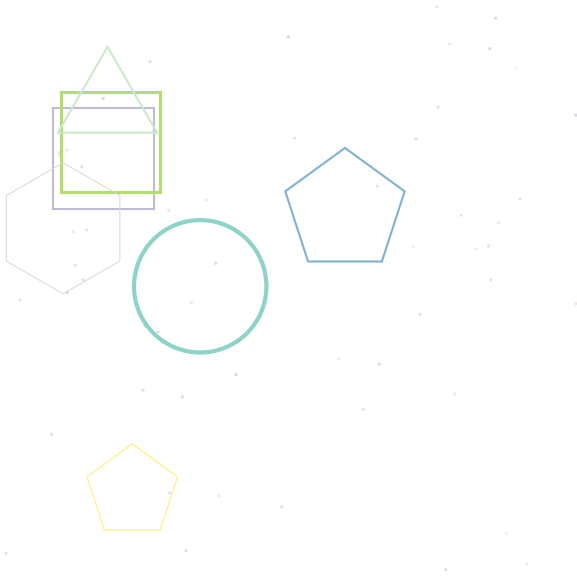[{"shape": "circle", "thickness": 2, "radius": 0.57, "center": [0.347, 0.503]}, {"shape": "square", "thickness": 1, "radius": 0.44, "center": [0.179, 0.724]}, {"shape": "pentagon", "thickness": 1, "radius": 0.54, "center": [0.597, 0.634]}, {"shape": "square", "thickness": 1.5, "radius": 0.43, "center": [0.192, 0.753]}, {"shape": "hexagon", "thickness": 0.5, "radius": 0.57, "center": [0.109, 0.604]}, {"shape": "triangle", "thickness": 1, "radius": 0.5, "center": [0.186, 0.819]}, {"shape": "pentagon", "thickness": 0.5, "radius": 0.41, "center": [0.229, 0.148]}]